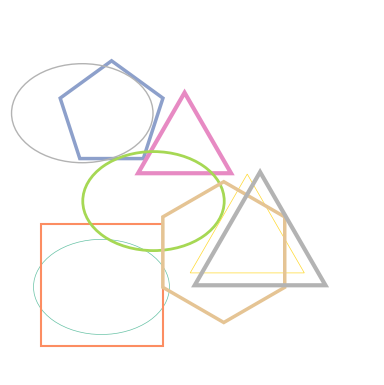[{"shape": "oval", "thickness": 0.5, "radius": 0.88, "center": [0.264, 0.255]}, {"shape": "square", "thickness": 1.5, "radius": 0.79, "center": [0.266, 0.259]}, {"shape": "pentagon", "thickness": 2.5, "radius": 0.7, "center": [0.29, 0.702]}, {"shape": "triangle", "thickness": 3, "radius": 0.7, "center": [0.479, 0.62]}, {"shape": "oval", "thickness": 2, "radius": 0.92, "center": [0.399, 0.478]}, {"shape": "triangle", "thickness": 0.5, "radius": 0.86, "center": [0.642, 0.377]}, {"shape": "hexagon", "thickness": 2.5, "radius": 0.91, "center": [0.581, 0.345]}, {"shape": "oval", "thickness": 1, "radius": 0.92, "center": [0.214, 0.706]}, {"shape": "triangle", "thickness": 3, "radius": 0.98, "center": [0.676, 0.357]}]